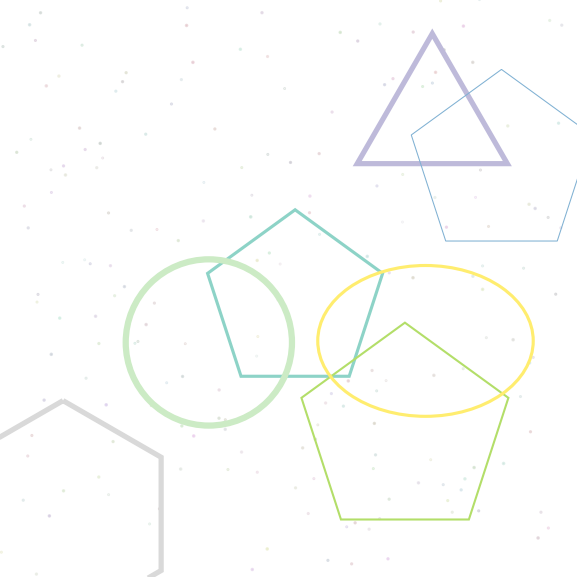[{"shape": "pentagon", "thickness": 1.5, "radius": 0.8, "center": [0.511, 0.477]}, {"shape": "triangle", "thickness": 2.5, "radius": 0.75, "center": [0.749, 0.791]}, {"shape": "pentagon", "thickness": 0.5, "radius": 0.82, "center": [0.868, 0.715]}, {"shape": "pentagon", "thickness": 1, "radius": 0.94, "center": [0.701, 0.252]}, {"shape": "hexagon", "thickness": 2.5, "radius": 0.98, "center": [0.109, 0.109]}, {"shape": "circle", "thickness": 3, "radius": 0.72, "center": [0.362, 0.406]}, {"shape": "oval", "thickness": 1.5, "radius": 0.93, "center": [0.737, 0.409]}]